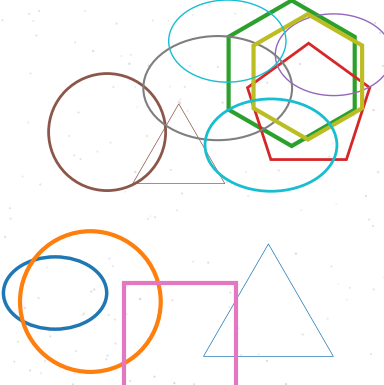[{"shape": "triangle", "thickness": 0.5, "radius": 0.97, "center": [0.697, 0.172]}, {"shape": "oval", "thickness": 2.5, "radius": 0.67, "center": [0.143, 0.239]}, {"shape": "circle", "thickness": 3, "radius": 0.91, "center": [0.235, 0.217]}, {"shape": "hexagon", "thickness": 3, "radius": 0.95, "center": [0.758, 0.81]}, {"shape": "pentagon", "thickness": 2, "radius": 0.83, "center": [0.802, 0.721]}, {"shape": "oval", "thickness": 1, "radius": 0.76, "center": [0.867, 0.858]}, {"shape": "circle", "thickness": 2, "radius": 0.76, "center": [0.278, 0.657]}, {"shape": "triangle", "thickness": 0.5, "radius": 0.69, "center": [0.464, 0.592]}, {"shape": "square", "thickness": 3, "radius": 0.73, "center": [0.467, 0.12]}, {"shape": "oval", "thickness": 1.5, "radius": 0.97, "center": [0.565, 0.771]}, {"shape": "hexagon", "thickness": 3, "radius": 0.81, "center": [0.8, 0.8]}, {"shape": "oval", "thickness": 2, "radius": 0.86, "center": [0.704, 0.623]}, {"shape": "oval", "thickness": 1, "radius": 0.76, "center": [0.59, 0.893]}]